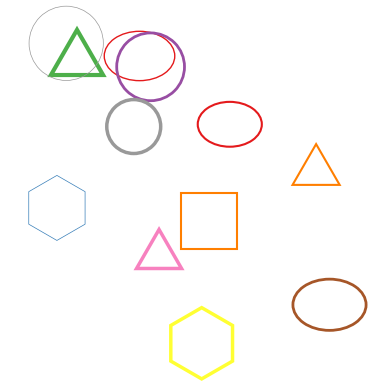[{"shape": "oval", "thickness": 1.5, "radius": 0.42, "center": [0.597, 0.677]}, {"shape": "oval", "thickness": 1, "radius": 0.46, "center": [0.362, 0.855]}, {"shape": "hexagon", "thickness": 0.5, "radius": 0.42, "center": [0.148, 0.46]}, {"shape": "triangle", "thickness": 3, "radius": 0.39, "center": [0.2, 0.844]}, {"shape": "circle", "thickness": 2, "radius": 0.44, "center": [0.391, 0.826]}, {"shape": "triangle", "thickness": 1.5, "radius": 0.35, "center": [0.821, 0.555]}, {"shape": "square", "thickness": 1.5, "radius": 0.36, "center": [0.543, 0.426]}, {"shape": "hexagon", "thickness": 2.5, "radius": 0.46, "center": [0.524, 0.108]}, {"shape": "oval", "thickness": 2, "radius": 0.48, "center": [0.856, 0.208]}, {"shape": "triangle", "thickness": 2.5, "radius": 0.34, "center": [0.413, 0.336]}, {"shape": "circle", "thickness": 2.5, "radius": 0.35, "center": [0.347, 0.671]}, {"shape": "circle", "thickness": 0.5, "radius": 0.48, "center": [0.172, 0.887]}]